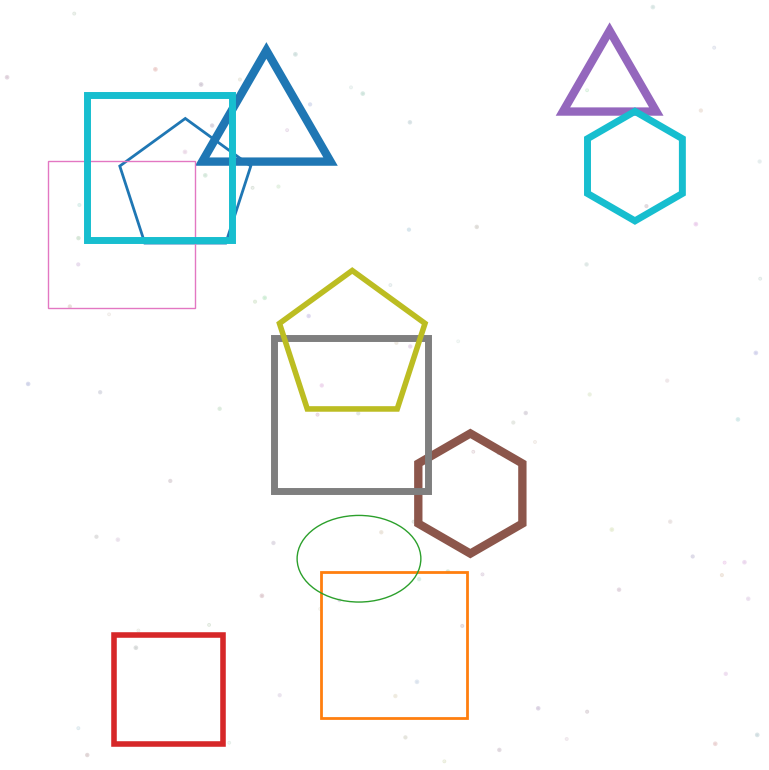[{"shape": "triangle", "thickness": 3, "radius": 0.48, "center": [0.346, 0.838]}, {"shape": "pentagon", "thickness": 1, "radius": 0.45, "center": [0.241, 0.757]}, {"shape": "square", "thickness": 1, "radius": 0.47, "center": [0.512, 0.162]}, {"shape": "oval", "thickness": 0.5, "radius": 0.4, "center": [0.466, 0.274]}, {"shape": "square", "thickness": 2, "radius": 0.35, "center": [0.219, 0.105]}, {"shape": "triangle", "thickness": 3, "radius": 0.35, "center": [0.792, 0.89]}, {"shape": "hexagon", "thickness": 3, "radius": 0.39, "center": [0.611, 0.359]}, {"shape": "square", "thickness": 0.5, "radius": 0.48, "center": [0.158, 0.696]}, {"shape": "square", "thickness": 2.5, "radius": 0.5, "center": [0.456, 0.462]}, {"shape": "pentagon", "thickness": 2, "radius": 0.5, "center": [0.457, 0.549]}, {"shape": "square", "thickness": 2.5, "radius": 0.47, "center": [0.208, 0.783]}, {"shape": "hexagon", "thickness": 2.5, "radius": 0.36, "center": [0.825, 0.784]}]